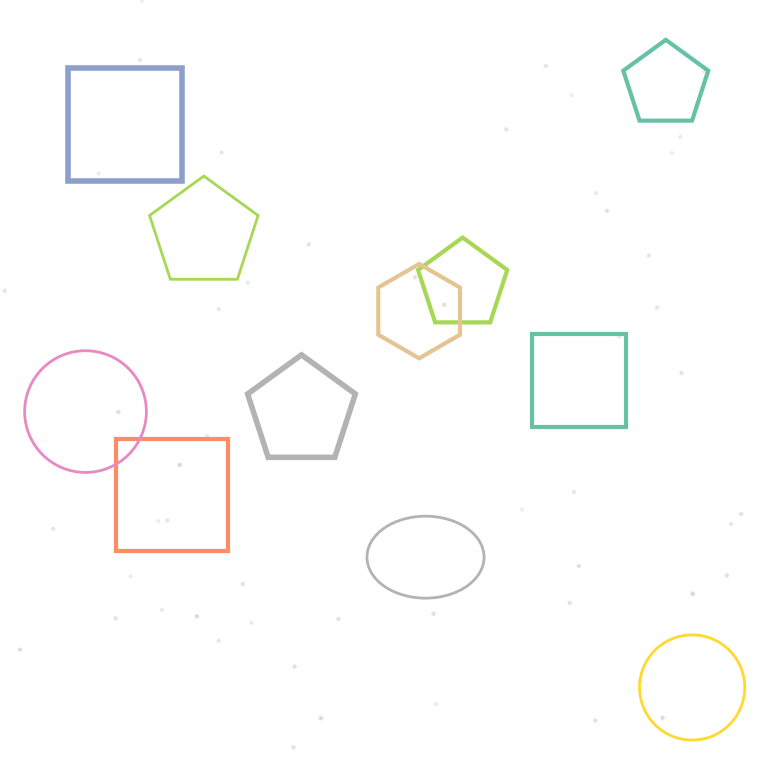[{"shape": "pentagon", "thickness": 1.5, "radius": 0.29, "center": [0.865, 0.89]}, {"shape": "square", "thickness": 1.5, "radius": 0.3, "center": [0.752, 0.506]}, {"shape": "square", "thickness": 1.5, "radius": 0.36, "center": [0.223, 0.357]}, {"shape": "square", "thickness": 2, "radius": 0.37, "center": [0.162, 0.838]}, {"shape": "circle", "thickness": 1, "radius": 0.4, "center": [0.111, 0.465]}, {"shape": "pentagon", "thickness": 1, "radius": 0.37, "center": [0.265, 0.697]}, {"shape": "pentagon", "thickness": 1.5, "radius": 0.3, "center": [0.601, 0.631]}, {"shape": "circle", "thickness": 1, "radius": 0.34, "center": [0.899, 0.107]}, {"shape": "hexagon", "thickness": 1.5, "radius": 0.31, "center": [0.544, 0.596]}, {"shape": "pentagon", "thickness": 2, "radius": 0.37, "center": [0.392, 0.466]}, {"shape": "oval", "thickness": 1, "radius": 0.38, "center": [0.553, 0.276]}]